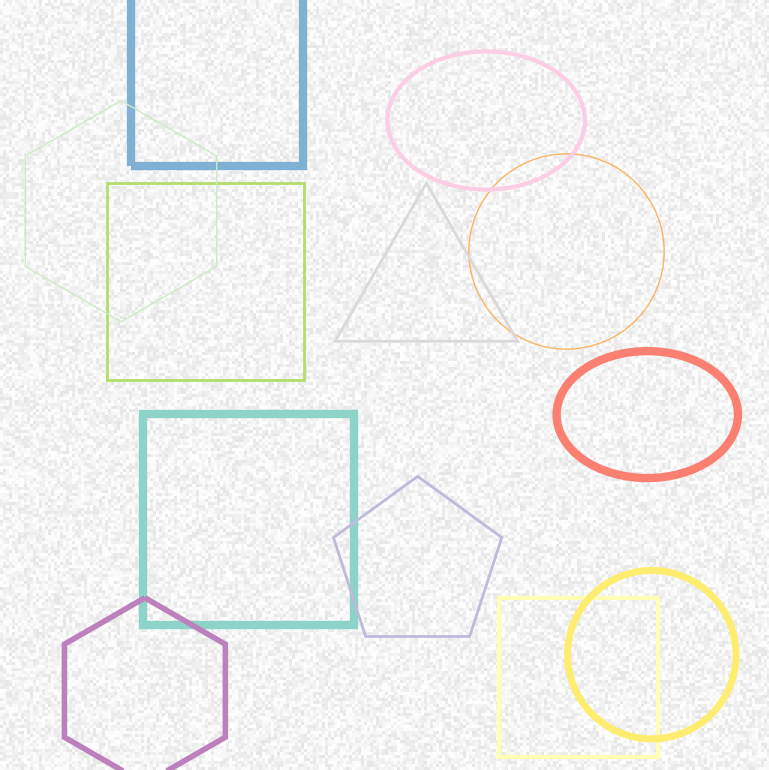[{"shape": "square", "thickness": 3, "radius": 0.68, "center": [0.323, 0.325]}, {"shape": "square", "thickness": 1.5, "radius": 0.52, "center": [0.751, 0.12]}, {"shape": "pentagon", "thickness": 1, "radius": 0.57, "center": [0.542, 0.266]}, {"shape": "oval", "thickness": 3, "radius": 0.59, "center": [0.841, 0.462]}, {"shape": "square", "thickness": 3, "radius": 0.56, "center": [0.281, 0.896]}, {"shape": "circle", "thickness": 0.5, "radius": 0.63, "center": [0.736, 0.673]}, {"shape": "square", "thickness": 1, "radius": 0.64, "center": [0.267, 0.634]}, {"shape": "oval", "thickness": 1.5, "radius": 0.64, "center": [0.631, 0.843]}, {"shape": "triangle", "thickness": 1, "radius": 0.68, "center": [0.554, 0.625]}, {"shape": "hexagon", "thickness": 2, "radius": 0.6, "center": [0.188, 0.103]}, {"shape": "hexagon", "thickness": 0.5, "radius": 0.72, "center": [0.157, 0.726]}, {"shape": "circle", "thickness": 2.5, "radius": 0.55, "center": [0.846, 0.15]}]